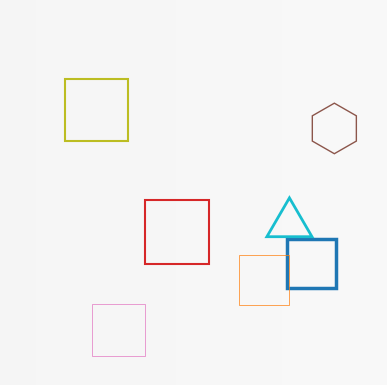[{"shape": "square", "thickness": 2.5, "radius": 0.32, "center": [0.804, 0.316]}, {"shape": "square", "thickness": 0.5, "radius": 0.32, "center": [0.68, 0.273]}, {"shape": "square", "thickness": 1.5, "radius": 0.42, "center": [0.456, 0.398]}, {"shape": "hexagon", "thickness": 1, "radius": 0.33, "center": [0.863, 0.666]}, {"shape": "square", "thickness": 0.5, "radius": 0.34, "center": [0.305, 0.143]}, {"shape": "square", "thickness": 1.5, "radius": 0.41, "center": [0.25, 0.714]}, {"shape": "triangle", "thickness": 2, "radius": 0.34, "center": [0.747, 0.419]}]